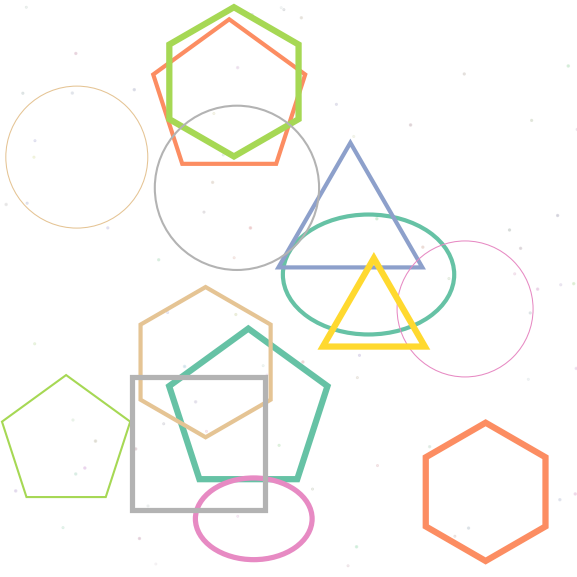[{"shape": "pentagon", "thickness": 3, "radius": 0.72, "center": [0.43, 0.286]}, {"shape": "oval", "thickness": 2, "radius": 0.74, "center": [0.638, 0.524]}, {"shape": "pentagon", "thickness": 2, "radius": 0.69, "center": [0.397, 0.827]}, {"shape": "hexagon", "thickness": 3, "radius": 0.6, "center": [0.841, 0.147]}, {"shape": "triangle", "thickness": 2, "radius": 0.72, "center": [0.607, 0.608]}, {"shape": "oval", "thickness": 2.5, "radius": 0.51, "center": [0.439, 0.101]}, {"shape": "circle", "thickness": 0.5, "radius": 0.59, "center": [0.805, 0.464]}, {"shape": "hexagon", "thickness": 3, "radius": 0.65, "center": [0.405, 0.857]}, {"shape": "pentagon", "thickness": 1, "radius": 0.58, "center": [0.114, 0.233]}, {"shape": "triangle", "thickness": 3, "radius": 0.51, "center": [0.647, 0.45]}, {"shape": "circle", "thickness": 0.5, "radius": 0.61, "center": [0.133, 0.727]}, {"shape": "hexagon", "thickness": 2, "radius": 0.65, "center": [0.356, 0.372]}, {"shape": "circle", "thickness": 1, "radius": 0.71, "center": [0.41, 0.674]}, {"shape": "square", "thickness": 2.5, "radius": 0.58, "center": [0.343, 0.231]}]